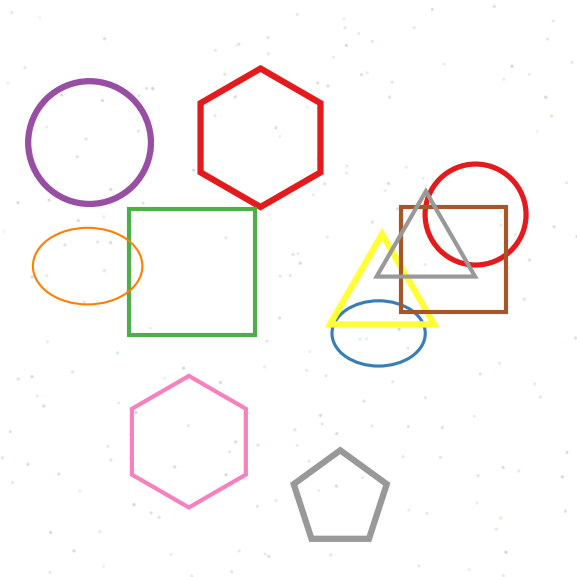[{"shape": "hexagon", "thickness": 3, "radius": 0.6, "center": [0.451, 0.761]}, {"shape": "circle", "thickness": 2.5, "radius": 0.44, "center": [0.823, 0.628]}, {"shape": "oval", "thickness": 1.5, "radius": 0.4, "center": [0.656, 0.422]}, {"shape": "square", "thickness": 2, "radius": 0.54, "center": [0.332, 0.528]}, {"shape": "circle", "thickness": 3, "radius": 0.53, "center": [0.155, 0.752]}, {"shape": "oval", "thickness": 1, "radius": 0.47, "center": [0.152, 0.538]}, {"shape": "triangle", "thickness": 3, "radius": 0.52, "center": [0.662, 0.489]}, {"shape": "square", "thickness": 2, "radius": 0.46, "center": [0.786, 0.55]}, {"shape": "hexagon", "thickness": 2, "radius": 0.57, "center": [0.327, 0.234]}, {"shape": "pentagon", "thickness": 3, "radius": 0.42, "center": [0.589, 0.135]}, {"shape": "triangle", "thickness": 2, "radius": 0.49, "center": [0.737, 0.569]}]